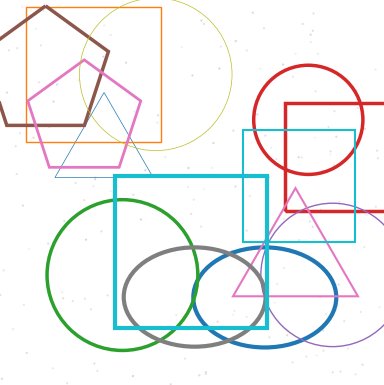[{"shape": "oval", "thickness": 3, "radius": 0.93, "center": [0.688, 0.227]}, {"shape": "triangle", "thickness": 0.5, "radius": 0.74, "center": [0.27, 0.613]}, {"shape": "square", "thickness": 1, "radius": 0.87, "center": [0.243, 0.806]}, {"shape": "circle", "thickness": 2.5, "radius": 0.98, "center": [0.318, 0.286]}, {"shape": "square", "thickness": 2.5, "radius": 0.7, "center": [0.882, 0.592]}, {"shape": "circle", "thickness": 2.5, "radius": 0.71, "center": [0.801, 0.689]}, {"shape": "circle", "thickness": 1, "radius": 0.93, "center": [0.864, 0.286]}, {"shape": "pentagon", "thickness": 2.5, "radius": 0.86, "center": [0.118, 0.813]}, {"shape": "pentagon", "thickness": 2, "radius": 0.77, "center": [0.219, 0.69]}, {"shape": "triangle", "thickness": 1.5, "radius": 0.94, "center": [0.768, 0.324]}, {"shape": "oval", "thickness": 3, "radius": 0.92, "center": [0.506, 0.229]}, {"shape": "circle", "thickness": 0.5, "radius": 0.99, "center": [0.405, 0.807]}, {"shape": "square", "thickness": 1.5, "radius": 0.73, "center": [0.777, 0.518]}, {"shape": "square", "thickness": 3, "radius": 0.99, "center": [0.495, 0.345]}]